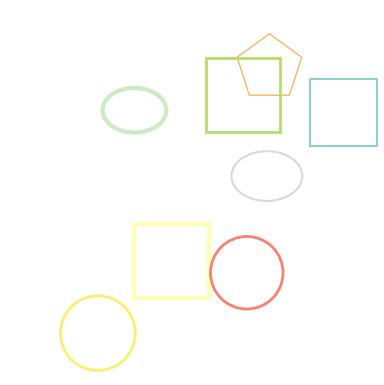[{"shape": "square", "thickness": 1.5, "radius": 0.43, "center": [0.892, 0.708]}, {"shape": "square", "thickness": 3, "radius": 0.48, "center": [0.446, 0.322]}, {"shape": "circle", "thickness": 2, "radius": 0.47, "center": [0.641, 0.292]}, {"shape": "pentagon", "thickness": 1, "radius": 0.44, "center": [0.7, 0.824]}, {"shape": "square", "thickness": 2, "radius": 0.48, "center": [0.631, 0.753]}, {"shape": "oval", "thickness": 1.5, "radius": 0.46, "center": [0.693, 0.543]}, {"shape": "oval", "thickness": 3, "radius": 0.41, "center": [0.349, 0.714]}, {"shape": "circle", "thickness": 2, "radius": 0.49, "center": [0.254, 0.135]}]